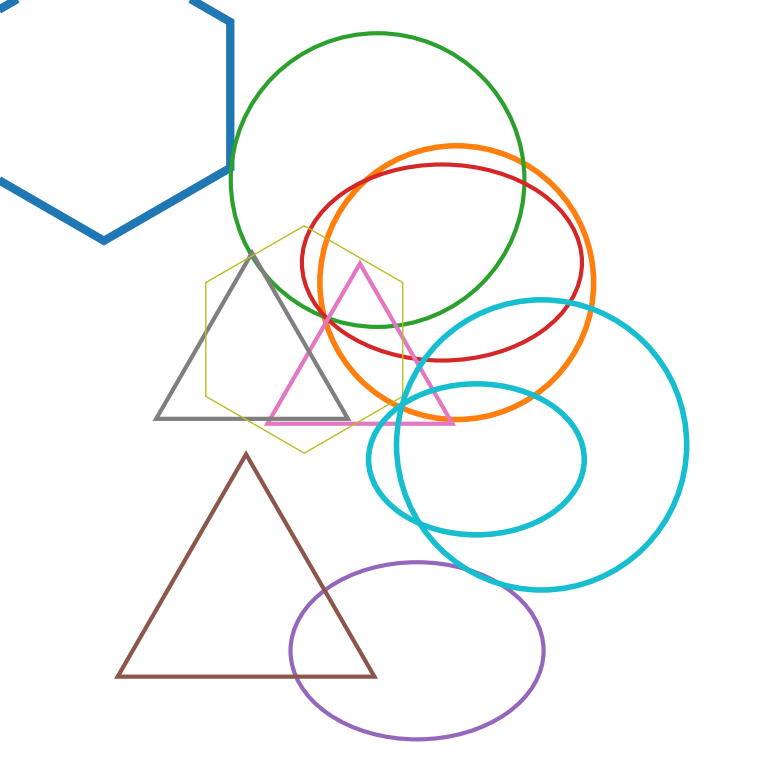[{"shape": "hexagon", "thickness": 3, "radius": 0.95, "center": [0.135, 0.877]}, {"shape": "circle", "thickness": 2, "radius": 0.89, "center": [0.593, 0.633]}, {"shape": "circle", "thickness": 1.5, "radius": 0.95, "center": [0.49, 0.766]}, {"shape": "oval", "thickness": 1.5, "radius": 0.91, "center": [0.574, 0.659]}, {"shape": "oval", "thickness": 1.5, "radius": 0.82, "center": [0.542, 0.155]}, {"shape": "triangle", "thickness": 1.5, "radius": 0.96, "center": [0.32, 0.217]}, {"shape": "triangle", "thickness": 1.5, "radius": 0.69, "center": [0.467, 0.519]}, {"shape": "triangle", "thickness": 1.5, "radius": 0.72, "center": [0.327, 0.528]}, {"shape": "hexagon", "thickness": 0.5, "radius": 0.74, "center": [0.395, 0.559]}, {"shape": "circle", "thickness": 2, "radius": 0.94, "center": [0.703, 0.422]}, {"shape": "oval", "thickness": 2, "radius": 0.7, "center": [0.619, 0.403]}]